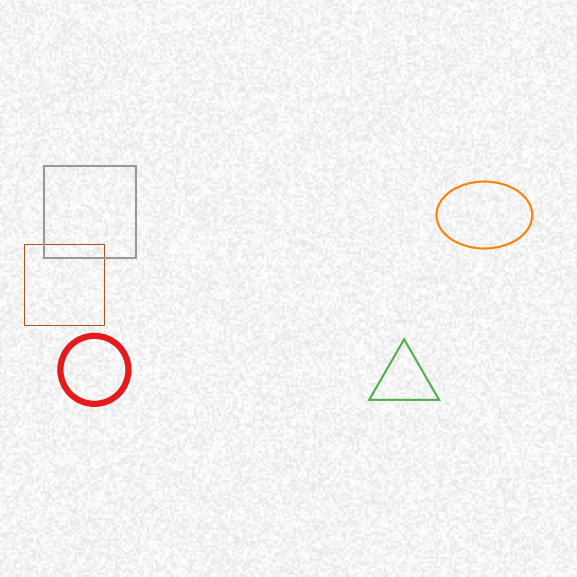[{"shape": "circle", "thickness": 3, "radius": 0.29, "center": [0.164, 0.359]}, {"shape": "triangle", "thickness": 1, "radius": 0.35, "center": [0.7, 0.342]}, {"shape": "oval", "thickness": 1, "radius": 0.41, "center": [0.839, 0.627]}, {"shape": "square", "thickness": 0.5, "radius": 0.35, "center": [0.111, 0.506]}, {"shape": "square", "thickness": 1, "radius": 0.4, "center": [0.156, 0.632]}]